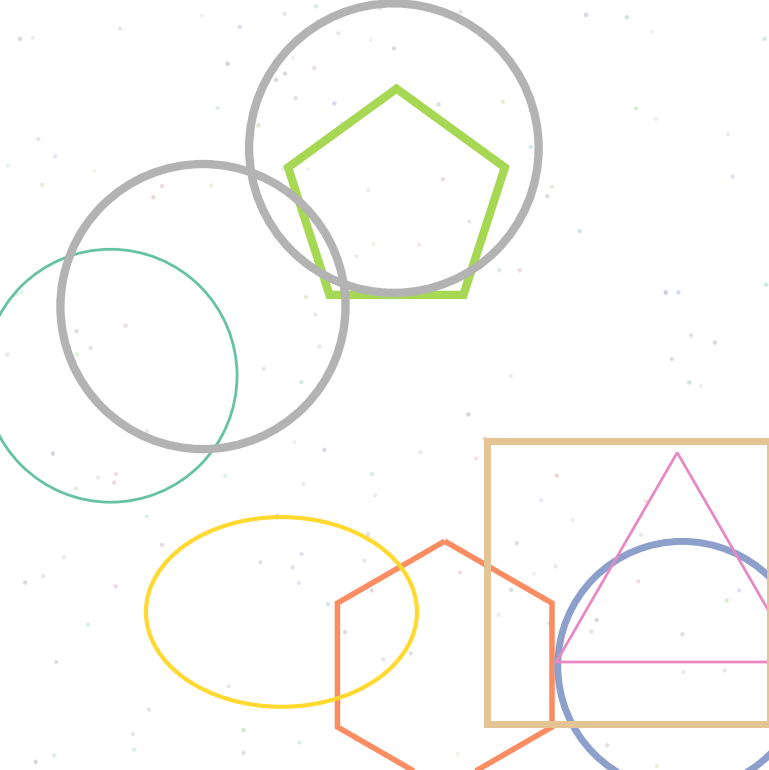[{"shape": "circle", "thickness": 1, "radius": 0.82, "center": [0.144, 0.512]}, {"shape": "hexagon", "thickness": 2, "radius": 0.8, "center": [0.578, 0.136]}, {"shape": "circle", "thickness": 2.5, "radius": 0.81, "center": [0.886, 0.135]}, {"shape": "triangle", "thickness": 1, "radius": 0.91, "center": [0.88, 0.231]}, {"shape": "pentagon", "thickness": 3, "radius": 0.74, "center": [0.515, 0.737]}, {"shape": "oval", "thickness": 1.5, "radius": 0.88, "center": [0.366, 0.205]}, {"shape": "square", "thickness": 2.5, "radius": 0.92, "center": [0.816, 0.244]}, {"shape": "circle", "thickness": 3, "radius": 0.94, "center": [0.512, 0.808]}, {"shape": "circle", "thickness": 3, "radius": 0.93, "center": [0.264, 0.602]}]